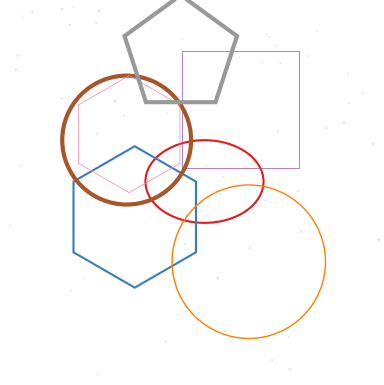[{"shape": "oval", "thickness": 1.5, "radius": 0.77, "center": [0.531, 0.529]}, {"shape": "hexagon", "thickness": 1.5, "radius": 0.92, "center": [0.35, 0.437]}, {"shape": "square", "thickness": 0.5, "radius": 0.76, "center": [0.625, 0.716]}, {"shape": "circle", "thickness": 1, "radius": 1.0, "center": [0.646, 0.32]}, {"shape": "circle", "thickness": 3, "radius": 0.84, "center": [0.329, 0.636]}, {"shape": "hexagon", "thickness": 0.5, "radius": 0.76, "center": [0.336, 0.652]}, {"shape": "pentagon", "thickness": 3, "radius": 0.77, "center": [0.47, 0.859]}]